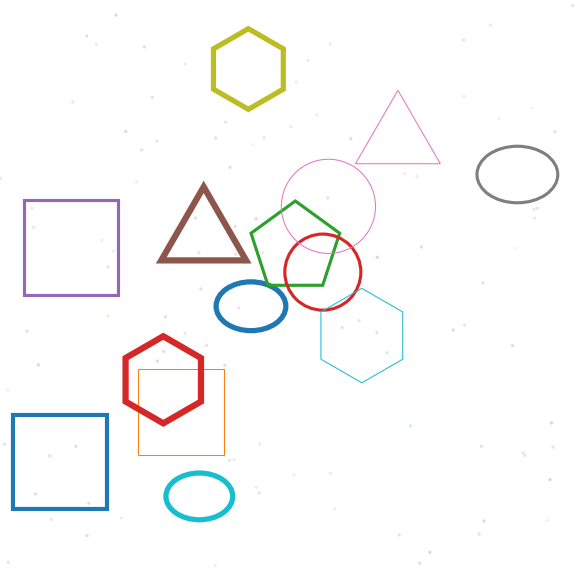[{"shape": "square", "thickness": 2, "radius": 0.41, "center": [0.103, 0.199]}, {"shape": "oval", "thickness": 2.5, "radius": 0.3, "center": [0.435, 0.469]}, {"shape": "square", "thickness": 0.5, "radius": 0.37, "center": [0.313, 0.286]}, {"shape": "pentagon", "thickness": 1.5, "radius": 0.4, "center": [0.511, 0.57]}, {"shape": "circle", "thickness": 1.5, "radius": 0.33, "center": [0.559, 0.528]}, {"shape": "hexagon", "thickness": 3, "radius": 0.38, "center": [0.283, 0.341]}, {"shape": "square", "thickness": 1.5, "radius": 0.41, "center": [0.123, 0.571]}, {"shape": "triangle", "thickness": 3, "radius": 0.42, "center": [0.353, 0.591]}, {"shape": "circle", "thickness": 0.5, "radius": 0.41, "center": [0.569, 0.642]}, {"shape": "triangle", "thickness": 0.5, "radius": 0.42, "center": [0.689, 0.758]}, {"shape": "oval", "thickness": 1.5, "radius": 0.35, "center": [0.896, 0.697]}, {"shape": "hexagon", "thickness": 2.5, "radius": 0.35, "center": [0.43, 0.88]}, {"shape": "hexagon", "thickness": 0.5, "radius": 0.41, "center": [0.627, 0.418]}, {"shape": "oval", "thickness": 2.5, "radius": 0.29, "center": [0.345, 0.14]}]